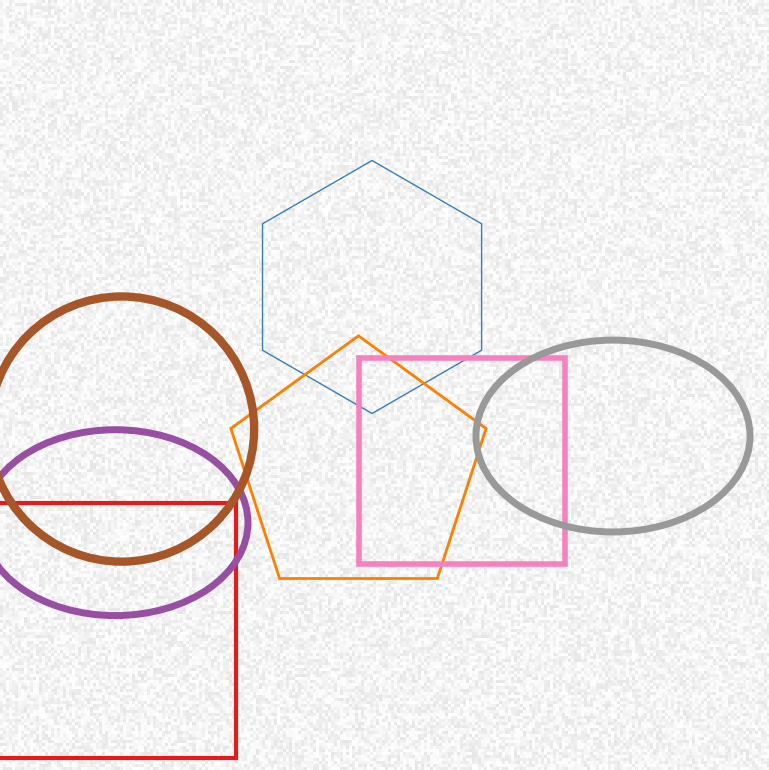[{"shape": "square", "thickness": 1.5, "radius": 0.83, "center": [0.14, 0.182]}, {"shape": "hexagon", "thickness": 0.5, "radius": 0.82, "center": [0.483, 0.627]}, {"shape": "oval", "thickness": 2.5, "radius": 0.86, "center": [0.15, 0.321]}, {"shape": "pentagon", "thickness": 1, "radius": 0.87, "center": [0.466, 0.39]}, {"shape": "circle", "thickness": 3, "radius": 0.86, "center": [0.158, 0.443]}, {"shape": "square", "thickness": 2, "radius": 0.67, "center": [0.6, 0.401]}, {"shape": "oval", "thickness": 2.5, "radius": 0.89, "center": [0.796, 0.434]}]